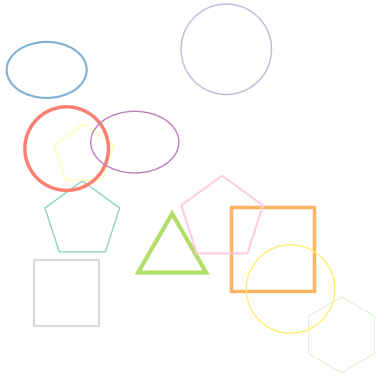[{"shape": "pentagon", "thickness": 1, "radius": 0.51, "center": [0.214, 0.428]}, {"shape": "pentagon", "thickness": 1, "radius": 0.4, "center": [0.218, 0.597]}, {"shape": "circle", "thickness": 1, "radius": 0.59, "center": [0.588, 0.872]}, {"shape": "circle", "thickness": 2.5, "radius": 0.54, "center": [0.173, 0.614]}, {"shape": "oval", "thickness": 1.5, "radius": 0.52, "center": [0.121, 0.818]}, {"shape": "square", "thickness": 2.5, "radius": 0.54, "center": [0.707, 0.353]}, {"shape": "triangle", "thickness": 3, "radius": 0.51, "center": [0.447, 0.343]}, {"shape": "pentagon", "thickness": 1.5, "radius": 0.56, "center": [0.577, 0.432]}, {"shape": "square", "thickness": 1.5, "radius": 0.42, "center": [0.174, 0.239]}, {"shape": "oval", "thickness": 1, "radius": 0.57, "center": [0.35, 0.631]}, {"shape": "hexagon", "thickness": 0.5, "radius": 0.49, "center": [0.887, 0.13]}, {"shape": "circle", "thickness": 1, "radius": 0.57, "center": [0.755, 0.249]}]